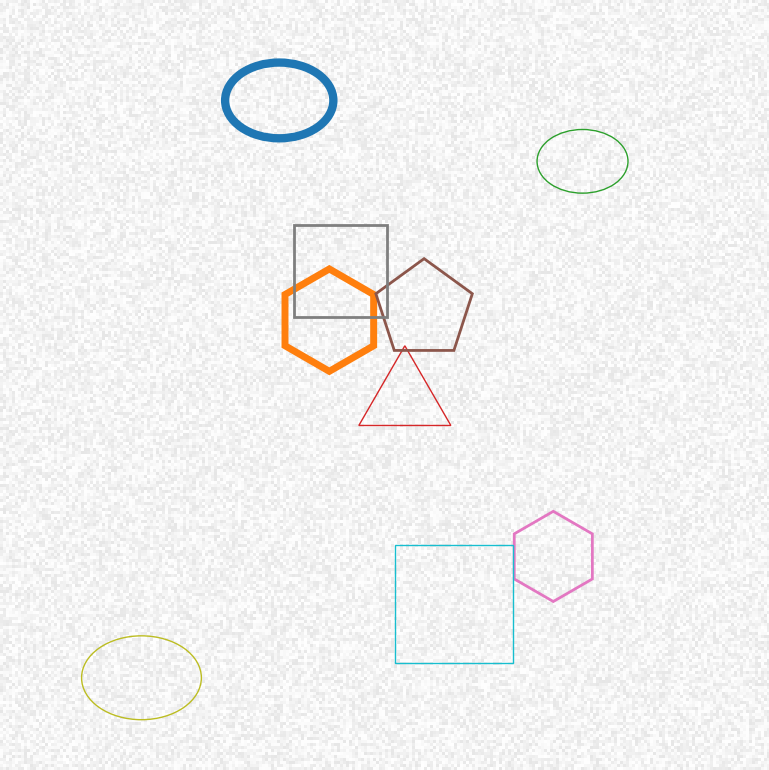[{"shape": "oval", "thickness": 3, "radius": 0.35, "center": [0.363, 0.87]}, {"shape": "hexagon", "thickness": 2.5, "radius": 0.33, "center": [0.428, 0.584]}, {"shape": "oval", "thickness": 0.5, "radius": 0.3, "center": [0.757, 0.79]}, {"shape": "triangle", "thickness": 0.5, "radius": 0.34, "center": [0.526, 0.482]}, {"shape": "pentagon", "thickness": 1, "radius": 0.33, "center": [0.551, 0.598]}, {"shape": "hexagon", "thickness": 1, "radius": 0.29, "center": [0.719, 0.277]}, {"shape": "square", "thickness": 1, "radius": 0.3, "center": [0.442, 0.648]}, {"shape": "oval", "thickness": 0.5, "radius": 0.39, "center": [0.184, 0.12]}, {"shape": "square", "thickness": 0.5, "radius": 0.38, "center": [0.589, 0.215]}]